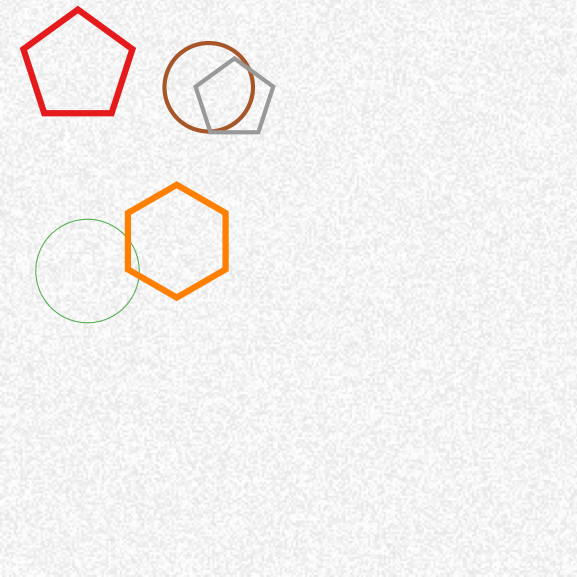[{"shape": "pentagon", "thickness": 3, "radius": 0.5, "center": [0.135, 0.883]}, {"shape": "circle", "thickness": 0.5, "radius": 0.45, "center": [0.152, 0.53]}, {"shape": "hexagon", "thickness": 3, "radius": 0.49, "center": [0.306, 0.582]}, {"shape": "circle", "thickness": 2, "radius": 0.38, "center": [0.361, 0.848]}, {"shape": "pentagon", "thickness": 2, "radius": 0.35, "center": [0.406, 0.827]}]